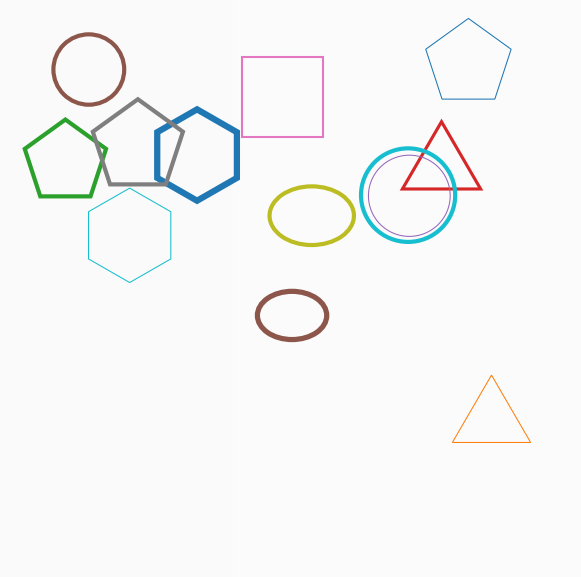[{"shape": "pentagon", "thickness": 0.5, "radius": 0.39, "center": [0.806, 0.89]}, {"shape": "hexagon", "thickness": 3, "radius": 0.4, "center": [0.339, 0.731]}, {"shape": "triangle", "thickness": 0.5, "radius": 0.39, "center": [0.846, 0.272]}, {"shape": "pentagon", "thickness": 2, "radius": 0.37, "center": [0.113, 0.719]}, {"shape": "triangle", "thickness": 1.5, "radius": 0.39, "center": [0.76, 0.711]}, {"shape": "circle", "thickness": 0.5, "radius": 0.35, "center": [0.704, 0.66]}, {"shape": "circle", "thickness": 2, "radius": 0.3, "center": [0.153, 0.879]}, {"shape": "oval", "thickness": 2.5, "radius": 0.3, "center": [0.502, 0.453]}, {"shape": "square", "thickness": 1, "radius": 0.35, "center": [0.486, 0.832]}, {"shape": "pentagon", "thickness": 2, "radius": 0.41, "center": [0.237, 0.746]}, {"shape": "oval", "thickness": 2, "radius": 0.36, "center": [0.536, 0.626]}, {"shape": "hexagon", "thickness": 0.5, "radius": 0.41, "center": [0.223, 0.592]}, {"shape": "circle", "thickness": 2, "radius": 0.41, "center": [0.702, 0.661]}]